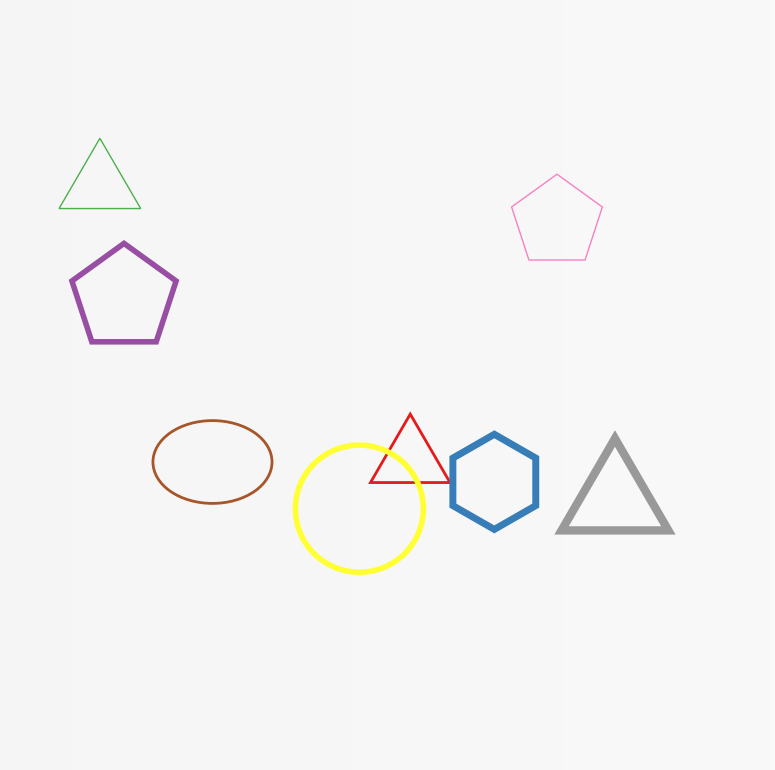[{"shape": "triangle", "thickness": 1, "radius": 0.3, "center": [0.529, 0.403]}, {"shape": "hexagon", "thickness": 2.5, "radius": 0.31, "center": [0.638, 0.374]}, {"shape": "triangle", "thickness": 0.5, "radius": 0.3, "center": [0.129, 0.76]}, {"shape": "pentagon", "thickness": 2, "radius": 0.35, "center": [0.16, 0.613]}, {"shape": "circle", "thickness": 2, "radius": 0.41, "center": [0.464, 0.339]}, {"shape": "oval", "thickness": 1, "radius": 0.38, "center": [0.274, 0.4]}, {"shape": "pentagon", "thickness": 0.5, "radius": 0.31, "center": [0.719, 0.712]}, {"shape": "triangle", "thickness": 3, "radius": 0.4, "center": [0.793, 0.351]}]